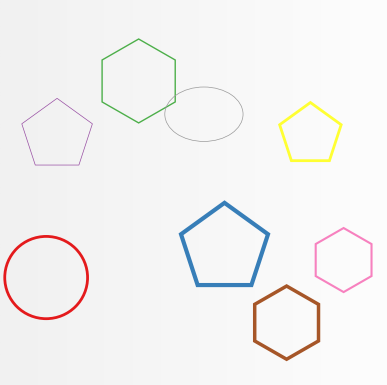[{"shape": "circle", "thickness": 2, "radius": 0.53, "center": [0.119, 0.279]}, {"shape": "pentagon", "thickness": 3, "radius": 0.59, "center": [0.579, 0.355]}, {"shape": "hexagon", "thickness": 1, "radius": 0.54, "center": [0.358, 0.79]}, {"shape": "pentagon", "thickness": 0.5, "radius": 0.48, "center": [0.147, 0.649]}, {"shape": "pentagon", "thickness": 2, "radius": 0.42, "center": [0.801, 0.65]}, {"shape": "hexagon", "thickness": 2.5, "radius": 0.48, "center": [0.74, 0.162]}, {"shape": "hexagon", "thickness": 1.5, "radius": 0.42, "center": [0.887, 0.325]}, {"shape": "oval", "thickness": 0.5, "radius": 0.5, "center": [0.526, 0.703]}]